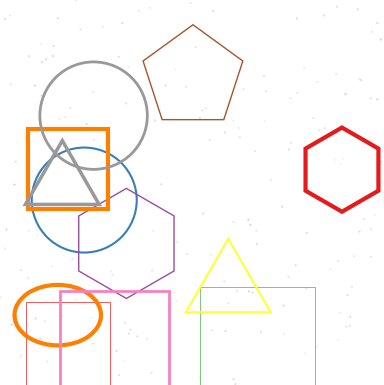[{"shape": "square", "thickness": 0.5, "radius": 0.54, "center": [0.176, 0.107]}, {"shape": "hexagon", "thickness": 3, "radius": 0.55, "center": [0.888, 0.559]}, {"shape": "circle", "thickness": 1.5, "radius": 0.68, "center": [0.219, 0.48]}, {"shape": "square", "thickness": 0.5, "radius": 0.75, "center": [0.668, 0.106]}, {"shape": "hexagon", "thickness": 1, "radius": 0.71, "center": [0.328, 0.368]}, {"shape": "oval", "thickness": 3, "radius": 0.56, "center": [0.15, 0.181]}, {"shape": "square", "thickness": 3, "radius": 0.52, "center": [0.176, 0.562]}, {"shape": "triangle", "thickness": 1.5, "radius": 0.64, "center": [0.593, 0.253]}, {"shape": "pentagon", "thickness": 1, "radius": 0.68, "center": [0.501, 0.799]}, {"shape": "square", "thickness": 2, "radius": 0.71, "center": [0.297, 0.102]}, {"shape": "circle", "thickness": 2, "radius": 0.7, "center": [0.243, 0.7]}, {"shape": "triangle", "thickness": 2.5, "radius": 0.55, "center": [0.162, 0.524]}]